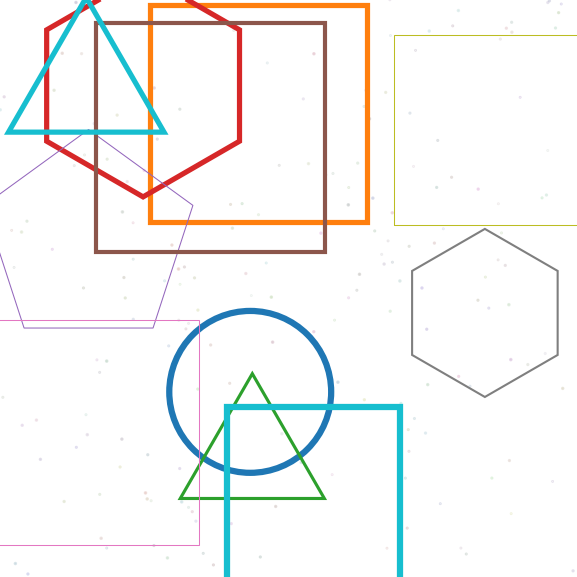[{"shape": "circle", "thickness": 3, "radius": 0.7, "center": [0.433, 0.321]}, {"shape": "square", "thickness": 2.5, "radius": 0.94, "center": [0.447, 0.802]}, {"shape": "triangle", "thickness": 1.5, "radius": 0.72, "center": [0.437, 0.208]}, {"shape": "hexagon", "thickness": 2.5, "radius": 0.96, "center": [0.248, 0.851]}, {"shape": "pentagon", "thickness": 0.5, "radius": 0.95, "center": [0.153, 0.585]}, {"shape": "square", "thickness": 2, "radius": 0.99, "center": [0.364, 0.761]}, {"shape": "square", "thickness": 0.5, "radius": 0.97, "center": [0.15, 0.25]}, {"shape": "hexagon", "thickness": 1, "radius": 0.73, "center": [0.84, 0.457]}, {"shape": "square", "thickness": 0.5, "radius": 0.82, "center": [0.847, 0.774]}, {"shape": "square", "thickness": 3, "radius": 0.75, "center": [0.543, 0.144]}, {"shape": "triangle", "thickness": 2.5, "radius": 0.78, "center": [0.149, 0.848]}]